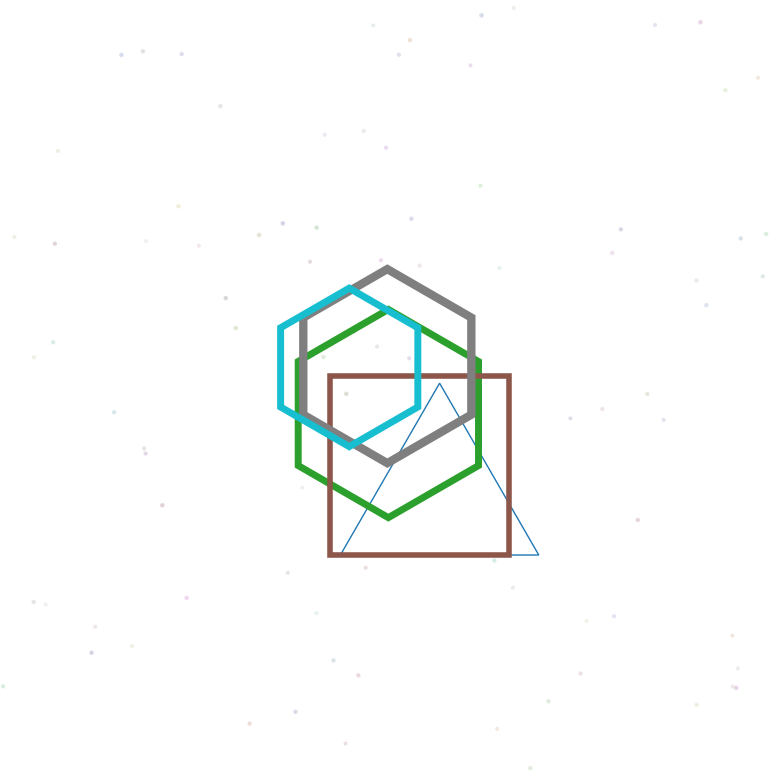[{"shape": "triangle", "thickness": 0.5, "radius": 0.74, "center": [0.571, 0.354]}, {"shape": "hexagon", "thickness": 2.5, "radius": 0.68, "center": [0.504, 0.463]}, {"shape": "square", "thickness": 2, "radius": 0.58, "center": [0.545, 0.395]}, {"shape": "hexagon", "thickness": 3, "radius": 0.63, "center": [0.503, 0.525]}, {"shape": "hexagon", "thickness": 2.5, "radius": 0.51, "center": [0.454, 0.523]}]